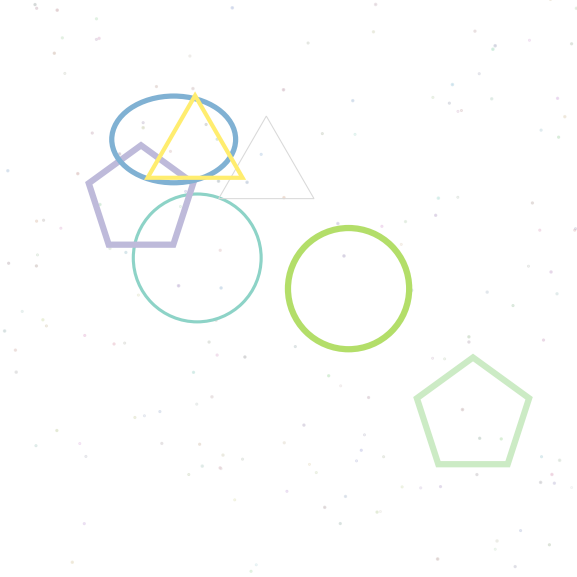[{"shape": "circle", "thickness": 1.5, "radius": 0.55, "center": [0.342, 0.552]}, {"shape": "pentagon", "thickness": 3, "radius": 0.48, "center": [0.244, 0.652]}, {"shape": "oval", "thickness": 2.5, "radius": 0.54, "center": [0.301, 0.758]}, {"shape": "circle", "thickness": 3, "radius": 0.52, "center": [0.604, 0.499]}, {"shape": "triangle", "thickness": 0.5, "radius": 0.48, "center": [0.461, 0.703]}, {"shape": "pentagon", "thickness": 3, "radius": 0.51, "center": [0.819, 0.278]}, {"shape": "triangle", "thickness": 2, "radius": 0.47, "center": [0.338, 0.739]}]